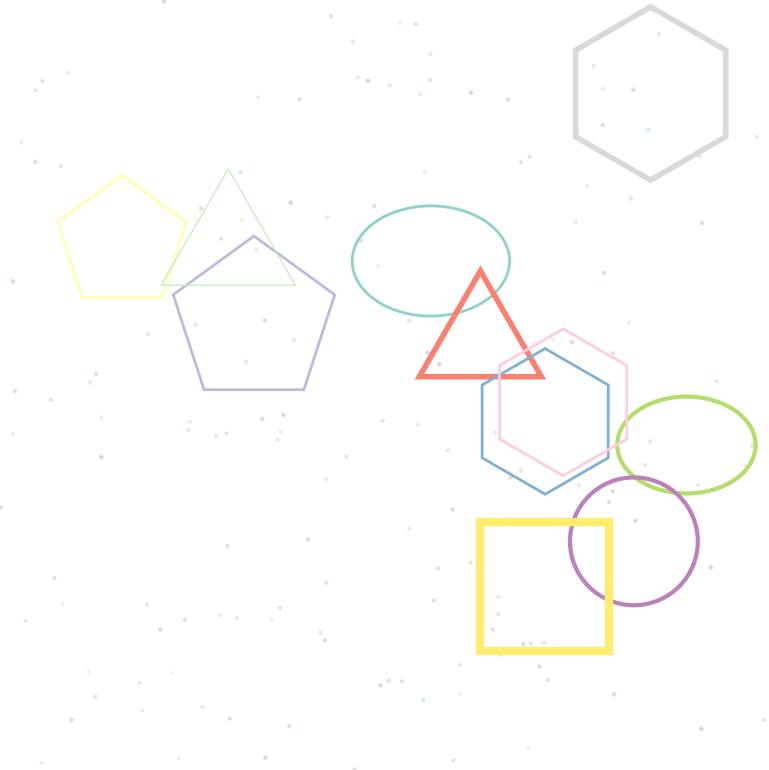[{"shape": "oval", "thickness": 1, "radius": 0.51, "center": [0.56, 0.661]}, {"shape": "pentagon", "thickness": 1, "radius": 0.44, "center": [0.159, 0.685]}, {"shape": "pentagon", "thickness": 1, "radius": 0.55, "center": [0.33, 0.583]}, {"shape": "triangle", "thickness": 2, "radius": 0.46, "center": [0.624, 0.557]}, {"shape": "hexagon", "thickness": 1, "radius": 0.47, "center": [0.708, 0.453]}, {"shape": "oval", "thickness": 1.5, "radius": 0.45, "center": [0.891, 0.422]}, {"shape": "hexagon", "thickness": 1, "radius": 0.48, "center": [0.731, 0.478]}, {"shape": "hexagon", "thickness": 2, "radius": 0.56, "center": [0.845, 0.879]}, {"shape": "circle", "thickness": 1.5, "radius": 0.42, "center": [0.823, 0.297]}, {"shape": "triangle", "thickness": 0.5, "radius": 0.5, "center": [0.296, 0.68]}, {"shape": "square", "thickness": 3, "radius": 0.42, "center": [0.707, 0.238]}]